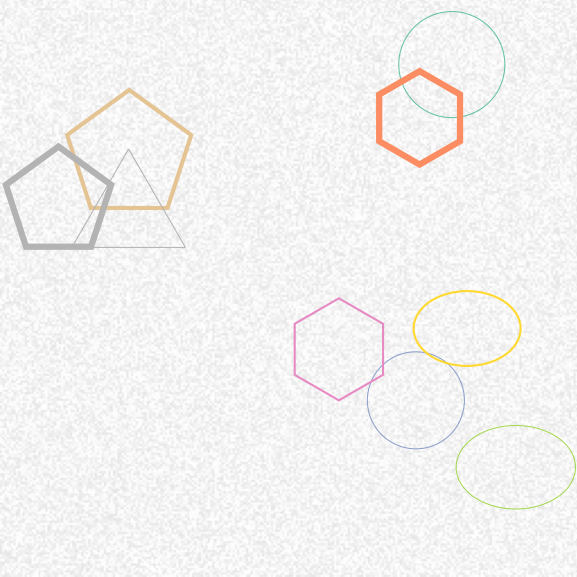[{"shape": "circle", "thickness": 0.5, "radius": 0.46, "center": [0.782, 0.887]}, {"shape": "hexagon", "thickness": 3, "radius": 0.4, "center": [0.727, 0.795]}, {"shape": "circle", "thickness": 0.5, "radius": 0.42, "center": [0.72, 0.306]}, {"shape": "hexagon", "thickness": 1, "radius": 0.44, "center": [0.587, 0.394]}, {"shape": "oval", "thickness": 0.5, "radius": 0.52, "center": [0.893, 0.19]}, {"shape": "oval", "thickness": 1, "radius": 0.46, "center": [0.809, 0.43]}, {"shape": "pentagon", "thickness": 2, "radius": 0.56, "center": [0.224, 0.73]}, {"shape": "pentagon", "thickness": 3, "radius": 0.48, "center": [0.101, 0.649]}, {"shape": "triangle", "thickness": 0.5, "radius": 0.57, "center": [0.223, 0.628]}]